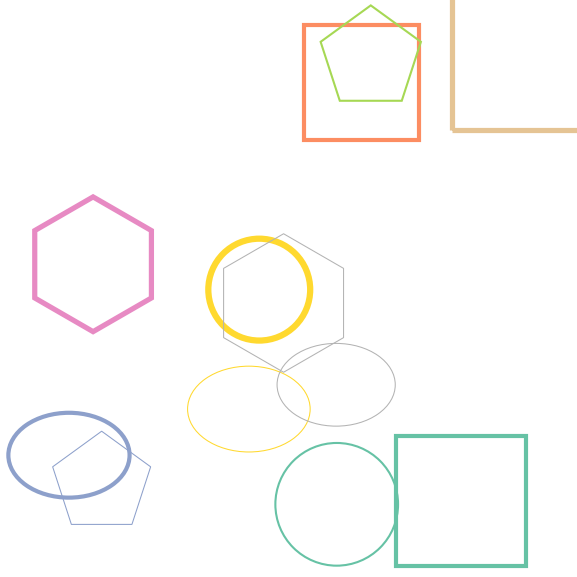[{"shape": "circle", "thickness": 1, "radius": 0.53, "center": [0.583, 0.126]}, {"shape": "square", "thickness": 2, "radius": 0.56, "center": [0.798, 0.132]}, {"shape": "square", "thickness": 2, "radius": 0.5, "center": [0.626, 0.856]}, {"shape": "pentagon", "thickness": 0.5, "radius": 0.45, "center": [0.176, 0.163]}, {"shape": "oval", "thickness": 2, "radius": 0.52, "center": [0.119, 0.211]}, {"shape": "hexagon", "thickness": 2.5, "radius": 0.58, "center": [0.161, 0.542]}, {"shape": "pentagon", "thickness": 1, "radius": 0.46, "center": [0.642, 0.898]}, {"shape": "circle", "thickness": 3, "radius": 0.44, "center": [0.449, 0.498]}, {"shape": "oval", "thickness": 0.5, "radius": 0.53, "center": [0.431, 0.291]}, {"shape": "square", "thickness": 2.5, "radius": 0.57, "center": [0.896, 0.889]}, {"shape": "hexagon", "thickness": 0.5, "radius": 0.6, "center": [0.491, 0.474]}, {"shape": "oval", "thickness": 0.5, "radius": 0.51, "center": [0.582, 0.333]}]